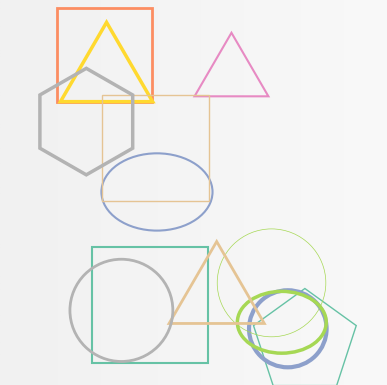[{"shape": "square", "thickness": 1.5, "radius": 0.75, "center": [0.388, 0.208]}, {"shape": "pentagon", "thickness": 1, "radius": 0.7, "center": [0.787, 0.111]}, {"shape": "square", "thickness": 2, "radius": 0.61, "center": [0.269, 0.857]}, {"shape": "oval", "thickness": 1.5, "radius": 0.72, "center": [0.405, 0.501]}, {"shape": "circle", "thickness": 3, "radius": 0.5, "center": [0.743, 0.146]}, {"shape": "triangle", "thickness": 1.5, "radius": 0.55, "center": [0.597, 0.805]}, {"shape": "oval", "thickness": 2.5, "radius": 0.57, "center": [0.727, 0.163]}, {"shape": "circle", "thickness": 0.5, "radius": 0.7, "center": [0.701, 0.265]}, {"shape": "triangle", "thickness": 2.5, "radius": 0.69, "center": [0.275, 0.805]}, {"shape": "square", "thickness": 1, "radius": 0.69, "center": [0.401, 0.616]}, {"shape": "triangle", "thickness": 2, "radius": 0.71, "center": [0.559, 0.231]}, {"shape": "hexagon", "thickness": 2.5, "radius": 0.69, "center": [0.223, 0.684]}, {"shape": "circle", "thickness": 2, "radius": 0.66, "center": [0.313, 0.194]}]